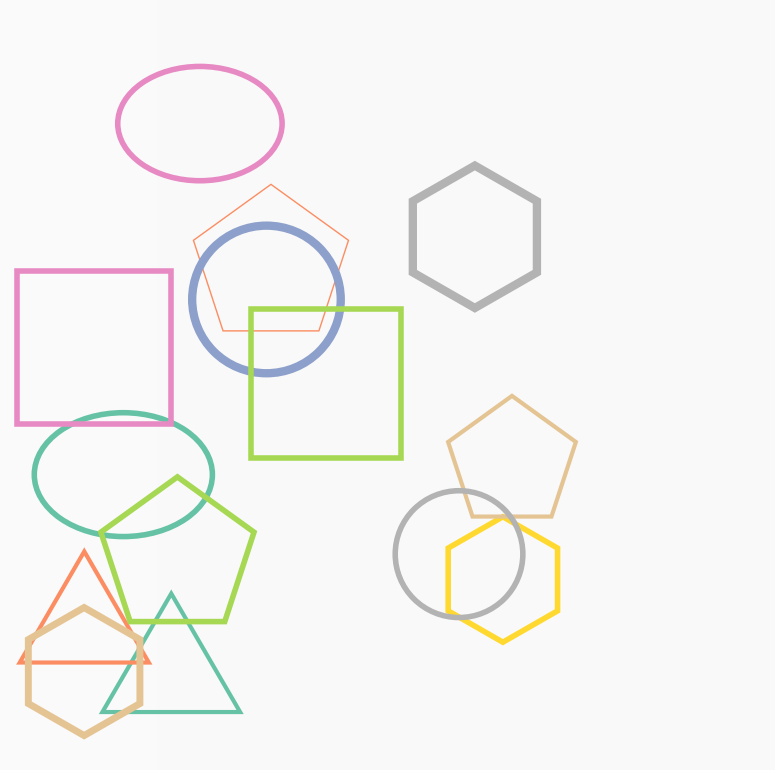[{"shape": "oval", "thickness": 2, "radius": 0.57, "center": [0.159, 0.384]}, {"shape": "triangle", "thickness": 1.5, "radius": 0.51, "center": [0.221, 0.127]}, {"shape": "pentagon", "thickness": 0.5, "radius": 0.53, "center": [0.35, 0.655]}, {"shape": "triangle", "thickness": 1.5, "radius": 0.48, "center": [0.109, 0.188]}, {"shape": "circle", "thickness": 3, "radius": 0.48, "center": [0.344, 0.611]}, {"shape": "oval", "thickness": 2, "radius": 0.53, "center": [0.258, 0.839]}, {"shape": "square", "thickness": 2, "radius": 0.5, "center": [0.121, 0.549]}, {"shape": "pentagon", "thickness": 2, "radius": 0.52, "center": [0.229, 0.277]}, {"shape": "square", "thickness": 2, "radius": 0.48, "center": [0.421, 0.502]}, {"shape": "hexagon", "thickness": 2, "radius": 0.41, "center": [0.649, 0.247]}, {"shape": "hexagon", "thickness": 2.5, "radius": 0.42, "center": [0.109, 0.128]}, {"shape": "pentagon", "thickness": 1.5, "radius": 0.43, "center": [0.661, 0.399]}, {"shape": "hexagon", "thickness": 3, "radius": 0.46, "center": [0.613, 0.692]}, {"shape": "circle", "thickness": 2, "radius": 0.41, "center": [0.592, 0.28]}]